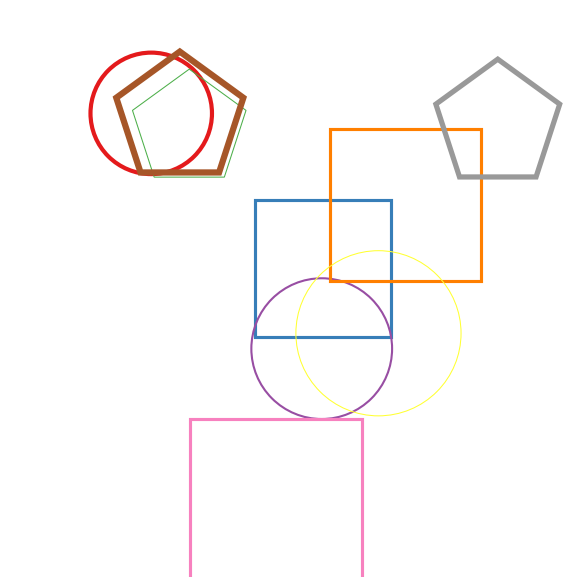[{"shape": "circle", "thickness": 2, "radius": 0.53, "center": [0.262, 0.803]}, {"shape": "square", "thickness": 1.5, "radius": 0.59, "center": [0.559, 0.534]}, {"shape": "pentagon", "thickness": 0.5, "radius": 0.52, "center": [0.328, 0.776]}, {"shape": "circle", "thickness": 1, "radius": 0.61, "center": [0.557, 0.395]}, {"shape": "square", "thickness": 1.5, "radius": 0.66, "center": [0.702, 0.644]}, {"shape": "circle", "thickness": 0.5, "radius": 0.71, "center": [0.655, 0.422]}, {"shape": "pentagon", "thickness": 3, "radius": 0.58, "center": [0.311, 0.794]}, {"shape": "square", "thickness": 1.5, "radius": 0.74, "center": [0.478, 0.125]}, {"shape": "pentagon", "thickness": 2.5, "radius": 0.56, "center": [0.862, 0.784]}]